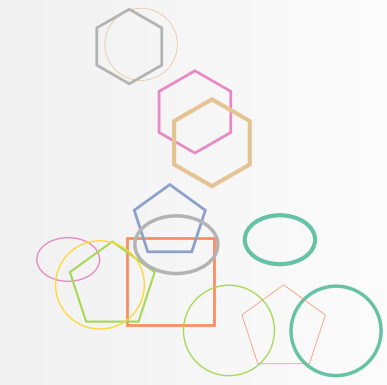[{"shape": "oval", "thickness": 3, "radius": 0.45, "center": [0.722, 0.377]}, {"shape": "circle", "thickness": 2.5, "radius": 0.58, "center": [0.867, 0.141]}, {"shape": "pentagon", "thickness": 0.5, "radius": 0.57, "center": [0.732, 0.147]}, {"shape": "square", "thickness": 2, "radius": 0.56, "center": [0.44, 0.269]}, {"shape": "pentagon", "thickness": 2, "radius": 0.48, "center": [0.438, 0.424]}, {"shape": "hexagon", "thickness": 2, "radius": 0.53, "center": [0.503, 0.709]}, {"shape": "oval", "thickness": 1, "radius": 0.41, "center": [0.176, 0.326]}, {"shape": "circle", "thickness": 1, "radius": 0.59, "center": [0.591, 0.142]}, {"shape": "pentagon", "thickness": 1.5, "radius": 0.58, "center": [0.29, 0.258]}, {"shape": "circle", "thickness": 1, "radius": 0.57, "center": [0.258, 0.26]}, {"shape": "hexagon", "thickness": 3, "radius": 0.56, "center": [0.547, 0.629]}, {"shape": "circle", "thickness": 0.5, "radius": 0.47, "center": [0.364, 0.885]}, {"shape": "hexagon", "thickness": 2, "radius": 0.48, "center": [0.334, 0.879]}, {"shape": "oval", "thickness": 2.5, "radius": 0.54, "center": [0.455, 0.364]}]